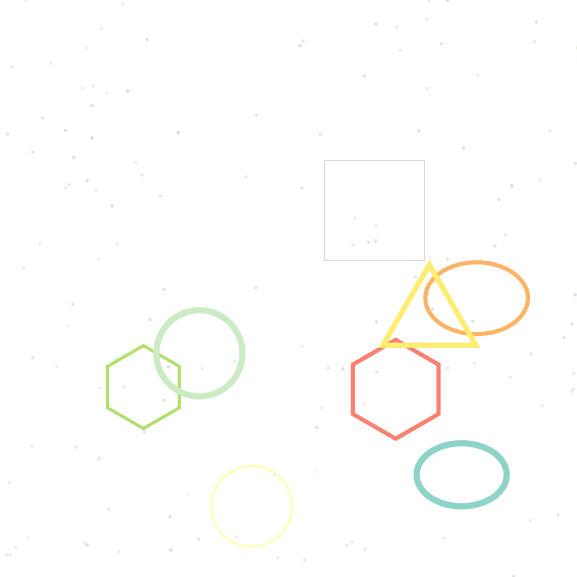[{"shape": "oval", "thickness": 3, "radius": 0.39, "center": [0.799, 0.177]}, {"shape": "circle", "thickness": 1, "radius": 0.35, "center": [0.436, 0.122]}, {"shape": "hexagon", "thickness": 2, "radius": 0.43, "center": [0.685, 0.325]}, {"shape": "oval", "thickness": 2, "radius": 0.44, "center": [0.825, 0.483]}, {"shape": "hexagon", "thickness": 1.5, "radius": 0.36, "center": [0.248, 0.329]}, {"shape": "square", "thickness": 0.5, "radius": 0.44, "center": [0.648, 0.636]}, {"shape": "circle", "thickness": 3, "radius": 0.37, "center": [0.345, 0.387]}, {"shape": "triangle", "thickness": 2.5, "radius": 0.47, "center": [0.744, 0.448]}]